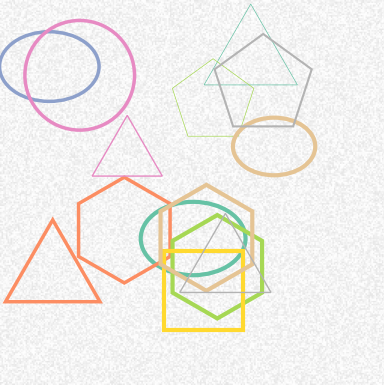[{"shape": "triangle", "thickness": 0.5, "radius": 0.7, "center": [0.651, 0.849]}, {"shape": "oval", "thickness": 3, "radius": 0.68, "center": [0.502, 0.38]}, {"shape": "hexagon", "thickness": 2.5, "radius": 0.69, "center": [0.323, 0.402]}, {"shape": "triangle", "thickness": 2.5, "radius": 0.71, "center": [0.137, 0.287]}, {"shape": "oval", "thickness": 2.5, "radius": 0.65, "center": [0.128, 0.827]}, {"shape": "circle", "thickness": 2.5, "radius": 0.71, "center": [0.207, 0.804]}, {"shape": "triangle", "thickness": 1, "radius": 0.53, "center": [0.33, 0.595]}, {"shape": "pentagon", "thickness": 0.5, "radius": 0.56, "center": [0.553, 0.736]}, {"shape": "hexagon", "thickness": 3, "radius": 0.67, "center": [0.564, 0.307]}, {"shape": "square", "thickness": 3, "radius": 0.52, "center": [0.529, 0.246]}, {"shape": "hexagon", "thickness": 3, "radius": 0.69, "center": [0.536, 0.382]}, {"shape": "oval", "thickness": 3, "radius": 0.53, "center": [0.712, 0.62]}, {"shape": "pentagon", "thickness": 1.5, "radius": 0.66, "center": [0.684, 0.779]}, {"shape": "triangle", "thickness": 1, "radius": 0.68, "center": [0.585, 0.309]}]